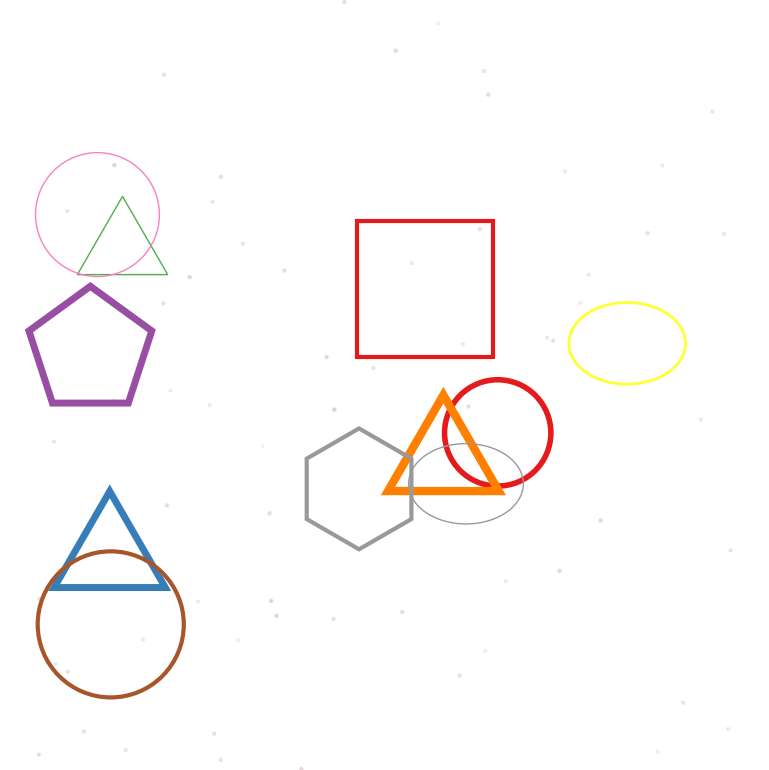[{"shape": "circle", "thickness": 2, "radius": 0.35, "center": [0.646, 0.438]}, {"shape": "square", "thickness": 1.5, "radius": 0.44, "center": [0.552, 0.625]}, {"shape": "triangle", "thickness": 2.5, "radius": 0.42, "center": [0.143, 0.279]}, {"shape": "triangle", "thickness": 0.5, "radius": 0.34, "center": [0.159, 0.677]}, {"shape": "pentagon", "thickness": 2.5, "radius": 0.42, "center": [0.117, 0.544]}, {"shape": "triangle", "thickness": 3, "radius": 0.42, "center": [0.576, 0.404]}, {"shape": "oval", "thickness": 1, "radius": 0.38, "center": [0.814, 0.554]}, {"shape": "circle", "thickness": 1.5, "radius": 0.47, "center": [0.144, 0.189]}, {"shape": "circle", "thickness": 0.5, "radius": 0.4, "center": [0.127, 0.721]}, {"shape": "hexagon", "thickness": 1.5, "radius": 0.39, "center": [0.466, 0.365]}, {"shape": "oval", "thickness": 0.5, "radius": 0.37, "center": [0.605, 0.372]}]